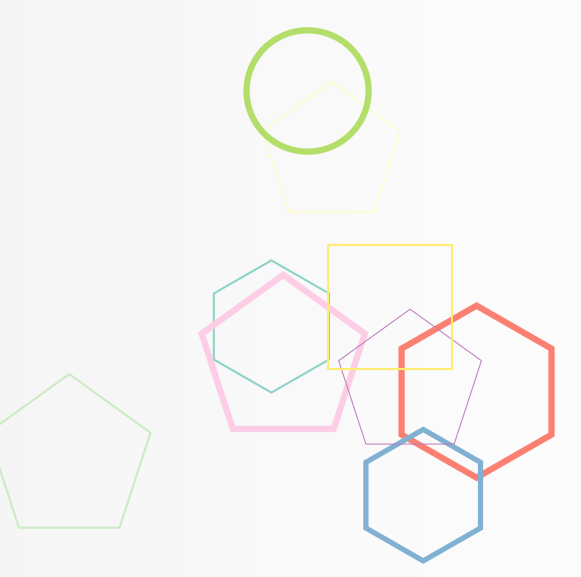[{"shape": "hexagon", "thickness": 1, "radius": 0.57, "center": [0.467, 0.434]}, {"shape": "pentagon", "thickness": 0.5, "radius": 0.62, "center": [0.57, 0.733]}, {"shape": "hexagon", "thickness": 3, "radius": 0.74, "center": [0.82, 0.321]}, {"shape": "hexagon", "thickness": 2.5, "radius": 0.57, "center": [0.728, 0.142]}, {"shape": "circle", "thickness": 3, "radius": 0.53, "center": [0.529, 0.842]}, {"shape": "pentagon", "thickness": 3, "radius": 0.74, "center": [0.487, 0.376]}, {"shape": "pentagon", "thickness": 0.5, "radius": 0.65, "center": [0.705, 0.335]}, {"shape": "pentagon", "thickness": 1, "radius": 0.74, "center": [0.119, 0.204]}, {"shape": "square", "thickness": 1, "radius": 0.54, "center": [0.671, 0.467]}]